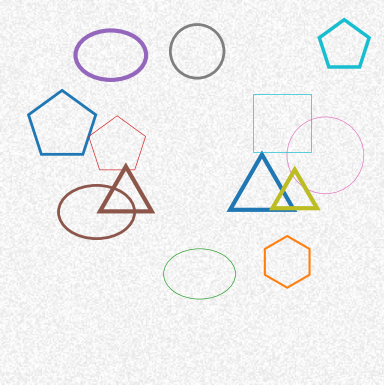[{"shape": "pentagon", "thickness": 2, "radius": 0.46, "center": [0.161, 0.673]}, {"shape": "triangle", "thickness": 3, "radius": 0.48, "center": [0.68, 0.503]}, {"shape": "hexagon", "thickness": 1.5, "radius": 0.34, "center": [0.746, 0.32]}, {"shape": "oval", "thickness": 0.5, "radius": 0.47, "center": [0.518, 0.288]}, {"shape": "pentagon", "thickness": 0.5, "radius": 0.39, "center": [0.304, 0.622]}, {"shape": "oval", "thickness": 3, "radius": 0.46, "center": [0.288, 0.857]}, {"shape": "triangle", "thickness": 3, "radius": 0.39, "center": [0.327, 0.49]}, {"shape": "oval", "thickness": 2, "radius": 0.49, "center": [0.251, 0.449]}, {"shape": "circle", "thickness": 0.5, "radius": 0.5, "center": [0.845, 0.597]}, {"shape": "circle", "thickness": 2, "radius": 0.35, "center": [0.512, 0.867]}, {"shape": "triangle", "thickness": 3, "radius": 0.33, "center": [0.766, 0.493]}, {"shape": "square", "thickness": 0.5, "radius": 0.38, "center": [0.731, 0.681]}, {"shape": "pentagon", "thickness": 2.5, "radius": 0.34, "center": [0.894, 0.881]}]